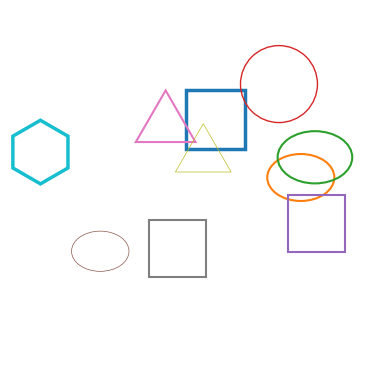[{"shape": "square", "thickness": 2.5, "radius": 0.38, "center": [0.56, 0.689]}, {"shape": "oval", "thickness": 1.5, "radius": 0.44, "center": [0.781, 0.539]}, {"shape": "oval", "thickness": 1.5, "radius": 0.48, "center": [0.818, 0.591]}, {"shape": "circle", "thickness": 1, "radius": 0.5, "center": [0.725, 0.782]}, {"shape": "square", "thickness": 1.5, "radius": 0.37, "center": [0.821, 0.42]}, {"shape": "oval", "thickness": 0.5, "radius": 0.37, "center": [0.26, 0.347]}, {"shape": "triangle", "thickness": 1.5, "radius": 0.45, "center": [0.43, 0.676]}, {"shape": "square", "thickness": 1.5, "radius": 0.37, "center": [0.461, 0.355]}, {"shape": "triangle", "thickness": 0.5, "radius": 0.42, "center": [0.528, 0.595]}, {"shape": "hexagon", "thickness": 2.5, "radius": 0.41, "center": [0.105, 0.605]}]